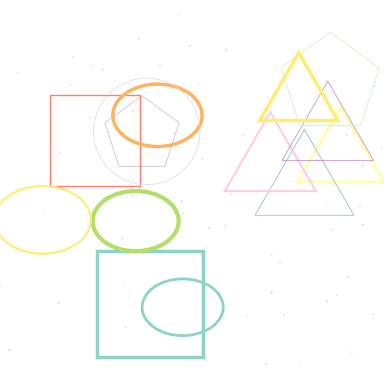[{"shape": "square", "thickness": 2.5, "radius": 0.69, "center": [0.39, 0.21]}, {"shape": "oval", "thickness": 2, "radius": 0.53, "center": [0.474, 0.202]}, {"shape": "triangle", "thickness": 2, "radius": 0.65, "center": [0.885, 0.592]}, {"shape": "pentagon", "thickness": 0.5, "radius": 0.51, "center": [0.369, 0.65]}, {"shape": "square", "thickness": 1, "radius": 0.59, "center": [0.247, 0.635]}, {"shape": "triangle", "thickness": 0.5, "radius": 0.74, "center": [0.791, 0.515]}, {"shape": "oval", "thickness": 2.5, "radius": 0.58, "center": [0.409, 0.701]}, {"shape": "oval", "thickness": 3, "radius": 0.56, "center": [0.352, 0.426]}, {"shape": "triangle", "thickness": 1.5, "radius": 0.68, "center": [0.702, 0.572]}, {"shape": "circle", "thickness": 0.5, "radius": 0.69, "center": [0.381, 0.659]}, {"shape": "triangle", "thickness": 0.5, "radius": 0.69, "center": [0.851, 0.652]}, {"shape": "pentagon", "thickness": 0.5, "radius": 0.67, "center": [0.858, 0.782]}, {"shape": "triangle", "thickness": 2.5, "radius": 0.59, "center": [0.776, 0.746]}, {"shape": "oval", "thickness": 1.5, "radius": 0.63, "center": [0.111, 0.429]}]